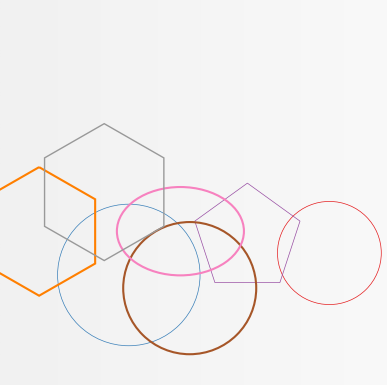[{"shape": "circle", "thickness": 0.5, "radius": 0.67, "center": [0.85, 0.343]}, {"shape": "circle", "thickness": 0.5, "radius": 0.92, "center": [0.332, 0.286]}, {"shape": "pentagon", "thickness": 0.5, "radius": 0.71, "center": [0.638, 0.382]}, {"shape": "hexagon", "thickness": 1.5, "radius": 0.83, "center": [0.101, 0.399]}, {"shape": "circle", "thickness": 1.5, "radius": 0.86, "center": [0.49, 0.252]}, {"shape": "oval", "thickness": 1.5, "radius": 0.82, "center": [0.466, 0.399]}, {"shape": "hexagon", "thickness": 1, "radius": 0.89, "center": [0.269, 0.501]}]